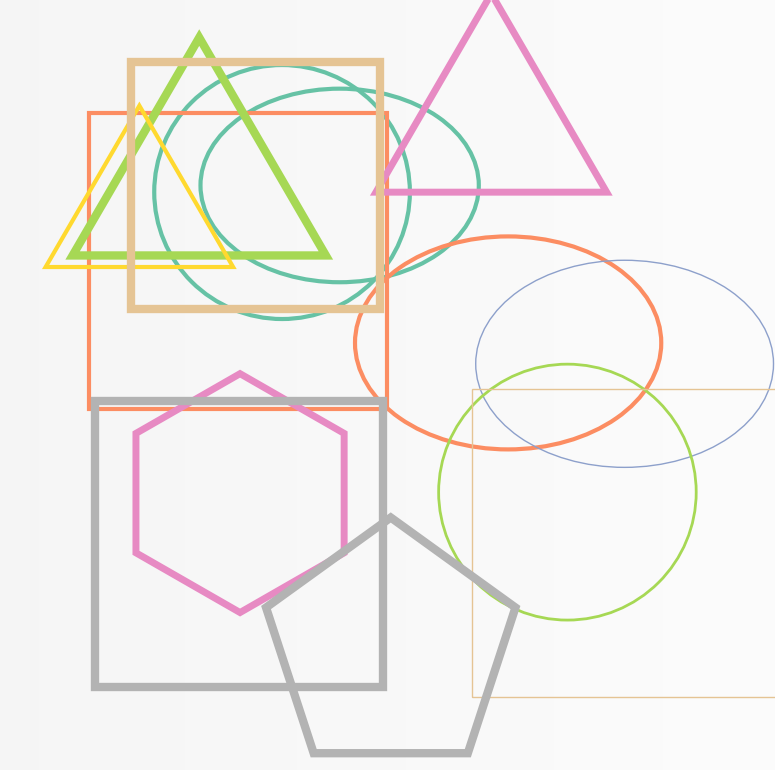[{"shape": "circle", "thickness": 1.5, "radius": 0.82, "center": [0.364, 0.751]}, {"shape": "oval", "thickness": 1.5, "radius": 0.9, "center": [0.438, 0.759]}, {"shape": "square", "thickness": 1.5, "radius": 0.96, "center": [0.307, 0.661]}, {"shape": "oval", "thickness": 1.5, "radius": 0.99, "center": [0.656, 0.555]}, {"shape": "oval", "thickness": 0.5, "radius": 0.96, "center": [0.806, 0.528]}, {"shape": "triangle", "thickness": 2.5, "radius": 0.86, "center": [0.634, 0.836]}, {"shape": "hexagon", "thickness": 2.5, "radius": 0.78, "center": [0.31, 0.36]}, {"shape": "triangle", "thickness": 3, "radius": 0.94, "center": [0.257, 0.763]}, {"shape": "circle", "thickness": 1, "radius": 0.83, "center": [0.732, 0.361]}, {"shape": "triangle", "thickness": 1.5, "radius": 0.7, "center": [0.18, 0.723]}, {"shape": "square", "thickness": 3, "radius": 0.8, "center": [0.33, 0.759]}, {"shape": "square", "thickness": 0.5, "radius": 1.0, "center": [0.809, 0.295]}, {"shape": "square", "thickness": 3, "radius": 0.93, "center": [0.308, 0.294]}, {"shape": "pentagon", "thickness": 3, "radius": 0.85, "center": [0.504, 0.159]}]